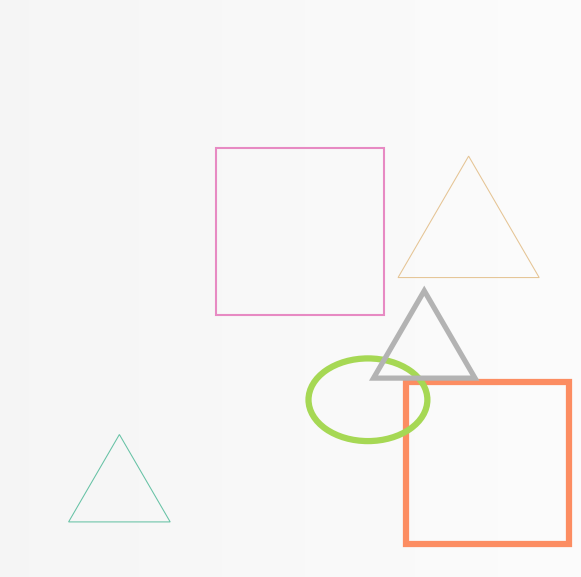[{"shape": "triangle", "thickness": 0.5, "radius": 0.5, "center": [0.205, 0.146]}, {"shape": "square", "thickness": 3, "radius": 0.7, "center": [0.839, 0.197]}, {"shape": "square", "thickness": 1, "radius": 0.73, "center": [0.516, 0.598]}, {"shape": "oval", "thickness": 3, "radius": 0.51, "center": [0.633, 0.307]}, {"shape": "triangle", "thickness": 0.5, "radius": 0.7, "center": [0.806, 0.589]}, {"shape": "triangle", "thickness": 2.5, "radius": 0.5, "center": [0.73, 0.395]}]